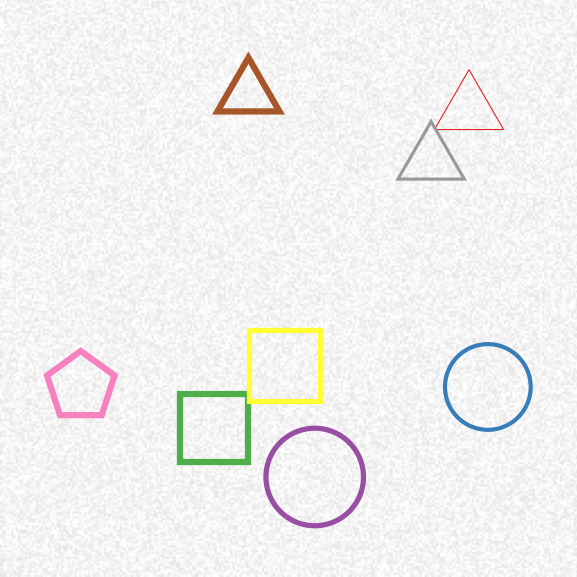[{"shape": "triangle", "thickness": 0.5, "radius": 0.35, "center": [0.812, 0.809]}, {"shape": "circle", "thickness": 2, "radius": 0.37, "center": [0.845, 0.329]}, {"shape": "square", "thickness": 3, "radius": 0.29, "center": [0.37, 0.258]}, {"shape": "circle", "thickness": 2.5, "radius": 0.42, "center": [0.545, 0.173]}, {"shape": "square", "thickness": 2.5, "radius": 0.31, "center": [0.493, 0.366]}, {"shape": "triangle", "thickness": 3, "radius": 0.31, "center": [0.43, 0.837]}, {"shape": "pentagon", "thickness": 3, "radius": 0.31, "center": [0.14, 0.33]}, {"shape": "triangle", "thickness": 1.5, "radius": 0.33, "center": [0.747, 0.722]}]